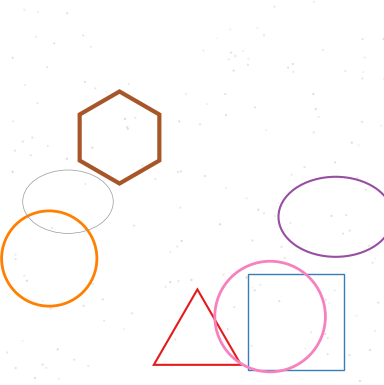[{"shape": "triangle", "thickness": 1.5, "radius": 0.65, "center": [0.513, 0.118]}, {"shape": "square", "thickness": 1, "radius": 0.62, "center": [0.769, 0.164]}, {"shape": "oval", "thickness": 1.5, "radius": 0.74, "center": [0.872, 0.437]}, {"shape": "circle", "thickness": 2, "radius": 0.62, "center": [0.128, 0.329]}, {"shape": "hexagon", "thickness": 3, "radius": 0.6, "center": [0.31, 0.643]}, {"shape": "circle", "thickness": 2, "radius": 0.72, "center": [0.702, 0.178]}, {"shape": "oval", "thickness": 0.5, "radius": 0.59, "center": [0.177, 0.476]}]